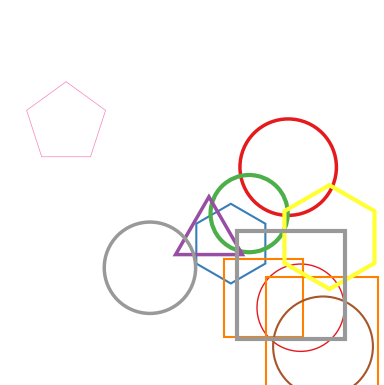[{"shape": "circle", "thickness": 1, "radius": 0.57, "center": [0.781, 0.201]}, {"shape": "circle", "thickness": 2.5, "radius": 0.63, "center": [0.749, 0.566]}, {"shape": "hexagon", "thickness": 1.5, "radius": 0.52, "center": [0.6, 0.367]}, {"shape": "circle", "thickness": 3, "radius": 0.5, "center": [0.647, 0.445]}, {"shape": "triangle", "thickness": 2.5, "radius": 0.5, "center": [0.543, 0.389]}, {"shape": "square", "thickness": 1.5, "radius": 0.51, "center": [0.685, 0.226]}, {"shape": "square", "thickness": 1.5, "radius": 0.72, "center": [0.837, 0.137]}, {"shape": "hexagon", "thickness": 3, "radius": 0.68, "center": [0.856, 0.384]}, {"shape": "circle", "thickness": 1.5, "radius": 0.65, "center": [0.839, 0.1]}, {"shape": "pentagon", "thickness": 0.5, "radius": 0.54, "center": [0.172, 0.68]}, {"shape": "square", "thickness": 3, "radius": 0.7, "center": [0.755, 0.26]}, {"shape": "circle", "thickness": 2.5, "radius": 0.59, "center": [0.389, 0.305]}]